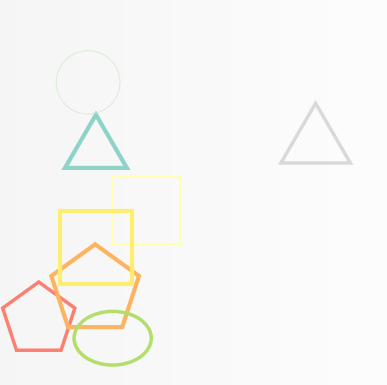[{"shape": "triangle", "thickness": 3, "radius": 0.46, "center": [0.248, 0.61]}, {"shape": "square", "thickness": 1.5, "radius": 0.43, "center": [0.377, 0.454]}, {"shape": "pentagon", "thickness": 2.5, "radius": 0.49, "center": [0.1, 0.17]}, {"shape": "pentagon", "thickness": 3, "radius": 0.59, "center": [0.246, 0.247]}, {"shape": "oval", "thickness": 2.5, "radius": 0.5, "center": [0.291, 0.122]}, {"shape": "triangle", "thickness": 2.5, "radius": 0.52, "center": [0.814, 0.628]}, {"shape": "circle", "thickness": 0.5, "radius": 0.41, "center": [0.227, 0.786]}, {"shape": "square", "thickness": 3, "radius": 0.47, "center": [0.248, 0.357]}]